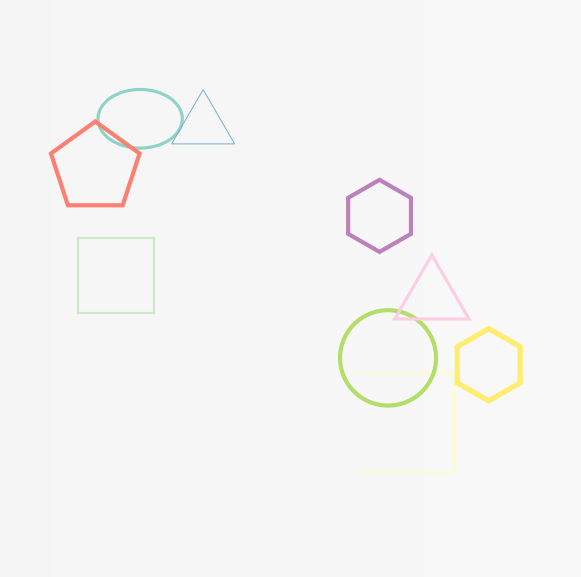[{"shape": "oval", "thickness": 1.5, "radius": 0.36, "center": [0.241, 0.793]}, {"shape": "square", "thickness": 0.5, "radius": 0.43, "center": [0.696, 0.267]}, {"shape": "pentagon", "thickness": 2, "radius": 0.4, "center": [0.164, 0.709]}, {"shape": "triangle", "thickness": 0.5, "radius": 0.31, "center": [0.349, 0.781]}, {"shape": "circle", "thickness": 2, "radius": 0.41, "center": [0.668, 0.379]}, {"shape": "triangle", "thickness": 1.5, "radius": 0.37, "center": [0.743, 0.484]}, {"shape": "hexagon", "thickness": 2, "radius": 0.31, "center": [0.653, 0.625]}, {"shape": "square", "thickness": 1, "radius": 0.33, "center": [0.199, 0.522]}, {"shape": "hexagon", "thickness": 2.5, "radius": 0.31, "center": [0.841, 0.367]}]